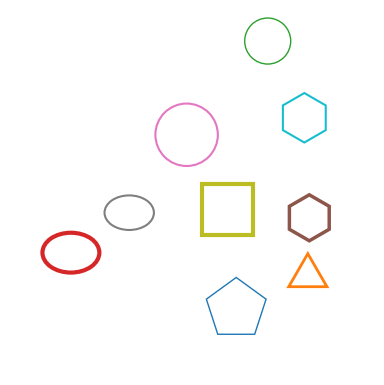[{"shape": "pentagon", "thickness": 1, "radius": 0.41, "center": [0.614, 0.198]}, {"shape": "triangle", "thickness": 2, "radius": 0.29, "center": [0.8, 0.284]}, {"shape": "circle", "thickness": 1, "radius": 0.3, "center": [0.695, 0.893]}, {"shape": "oval", "thickness": 3, "radius": 0.37, "center": [0.184, 0.344]}, {"shape": "hexagon", "thickness": 2.5, "radius": 0.3, "center": [0.803, 0.434]}, {"shape": "circle", "thickness": 1.5, "radius": 0.41, "center": [0.485, 0.65]}, {"shape": "oval", "thickness": 1.5, "radius": 0.32, "center": [0.336, 0.448]}, {"shape": "square", "thickness": 3, "radius": 0.33, "center": [0.591, 0.456]}, {"shape": "hexagon", "thickness": 1.5, "radius": 0.32, "center": [0.79, 0.694]}]